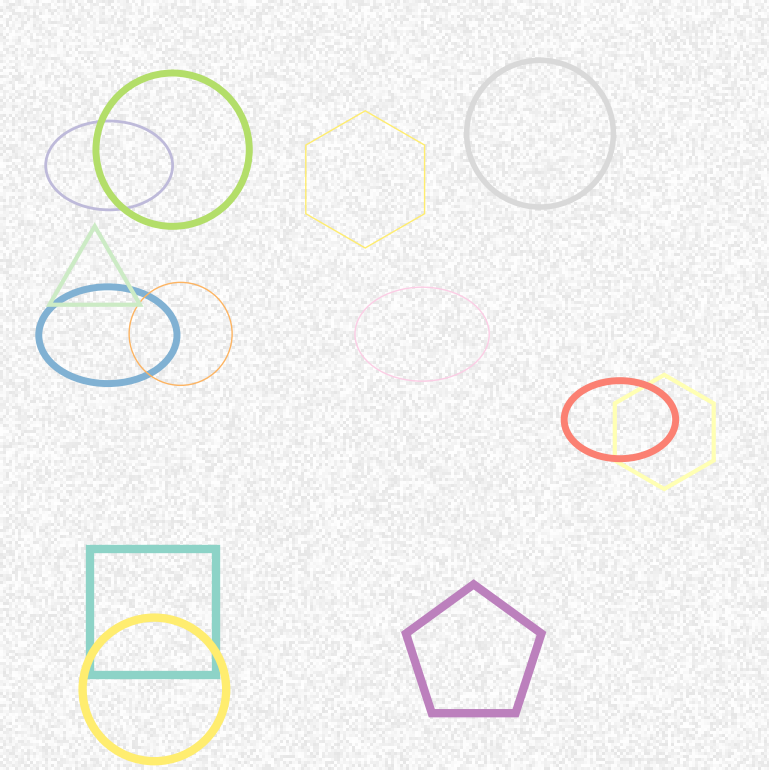[{"shape": "square", "thickness": 3, "radius": 0.41, "center": [0.199, 0.205]}, {"shape": "hexagon", "thickness": 1.5, "radius": 0.37, "center": [0.863, 0.439]}, {"shape": "oval", "thickness": 1, "radius": 0.41, "center": [0.142, 0.785]}, {"shape": "oval", "thickness": 2.5, "radius": 0.36, "center": [0.805, 0.455]}, {"shape": "oval", "thickness": 2.5, "radius": 0.45, "center": [0.14, 0.565]}, {"shape": "circle", "thickness": 0.5, "radius": 0.33, "center": [0.235, 0.566]}, {"shape": "circle", "thickness": 2.5, "radius": 0.5, "center": [0.224, 0.806]}, {"shape": "oval", "thickness": 0.5, "radius": 0.44, "center": [0.548, 0.566]}, {"shape": "circle", "thickness": 2, "radius": 0.48, "center": [0.701, 0.826]}, {"shape": "pentagon", "thickness": 3, "radius": 0.46, "center": [0.615, 0.149]}, {"shape": "triangle", "thickness": 1.5, "radius": 0.34, "center": [0.123, 0.638]}, {"shape": "circle", "thickness": 3, "radius": 0.47, "center": [0.201, 0.105]}, {"shape": "hexagon", "thickness": 0.5, "radius": 0.45, "center": [0.474, 0.767]}]